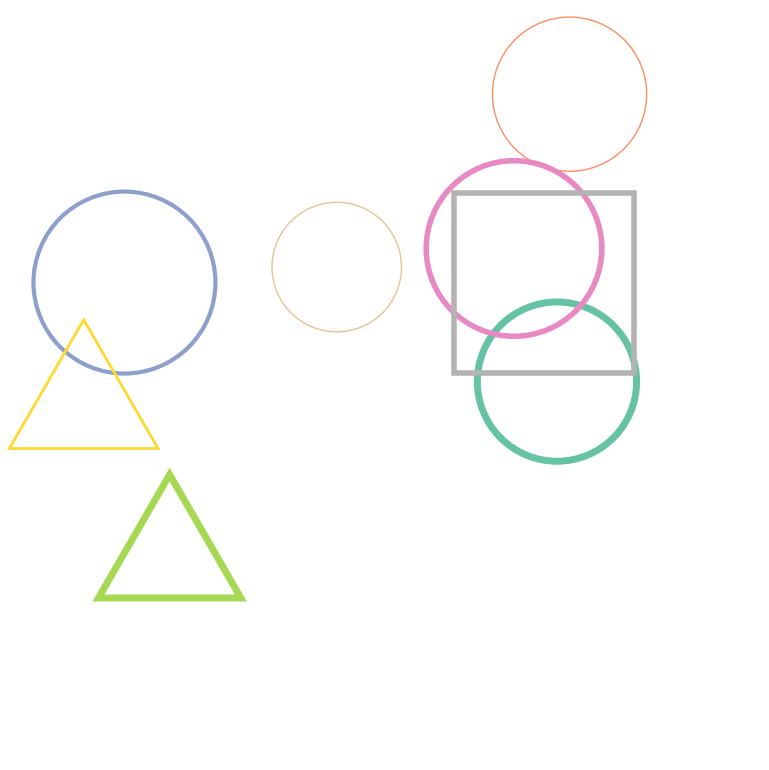[{"shape": "circle", "thickness": 2.5, "radius": 0.52, "center": [0.723, 0.504]}, {"shape": "circle", "thickness": 0.5, "radius": 0.5, "center": [0.74, 0.878]}, {"shape": "circle", "thickness": 1.5, "radius": 0.59, "center": [0.162, 0.633]}, {"shape": "circle", "thickness": 2, "radius": 0.57, "center": [0.668, 0.677]}, {"shape": "triangle", "thickness": 2.5, "radius": 0.53, "center": [0.22, 0.277]}, {"shape": "triangle", "thickness": 1, "radius": 0.56, "center": [0.109, 0.473]}, {"shape": "circle", "thickness": 0.5, "radius": 0.42, "center": [0.437, 0.653]}, {"shape": "square", "thickness": 2, "radius": 0.58, "center": [0.707, 0.633]}]